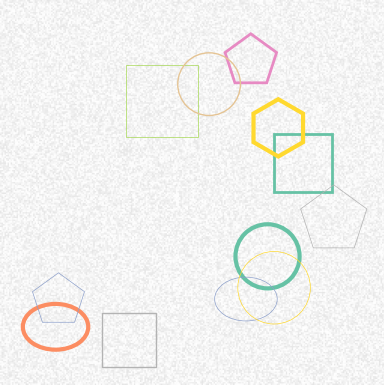[{"shape": "square", "thickness": 2, "radius": 0.38, "center": [0.788, 0.576]}, {"shape": "circle", "thickness": 3, "radius": 0.42, "center": [0.695, 0.334]}, {"shape": "oval", "thickness": 3, "radius": 0.42, "center": [0.144, 0.151]}, {"shape": "pentagon", "thickness": 0.5, "radius": 0.36, "center": [0.152, 0.22]}, {"shape": "oval", "thickness": 0.5, "radius": 0.41, "center": [0.639, 0.223]}, {"shape": "pentagon", "thickness": 2, "radius": 0.35, "center": [0.651, 0.842]}, {"shape": "square", "thickness": 0.5, "radius": 0.47, "center": [0.422, 0.737]}, {"shape": "circle", "thickness": 0.5, "radius": 0.47, "center": [0.712, 0.253]}, {"shape": "hexagon", "thickness": 3, "radius": 0.37, "center": [0.723, 0.668]}, {"shape": "circle", "thickness": 1, "radius": 0.41, "center": [0.543, 0.781]}, {"shape": "pentagon", "thickness": 0.5, "radius": 0.45, "center": [0.867, 0.429]}, {"shape": "square", "thickness": 1, "radius": 0.35, "center": [0.335, 0.116]}]